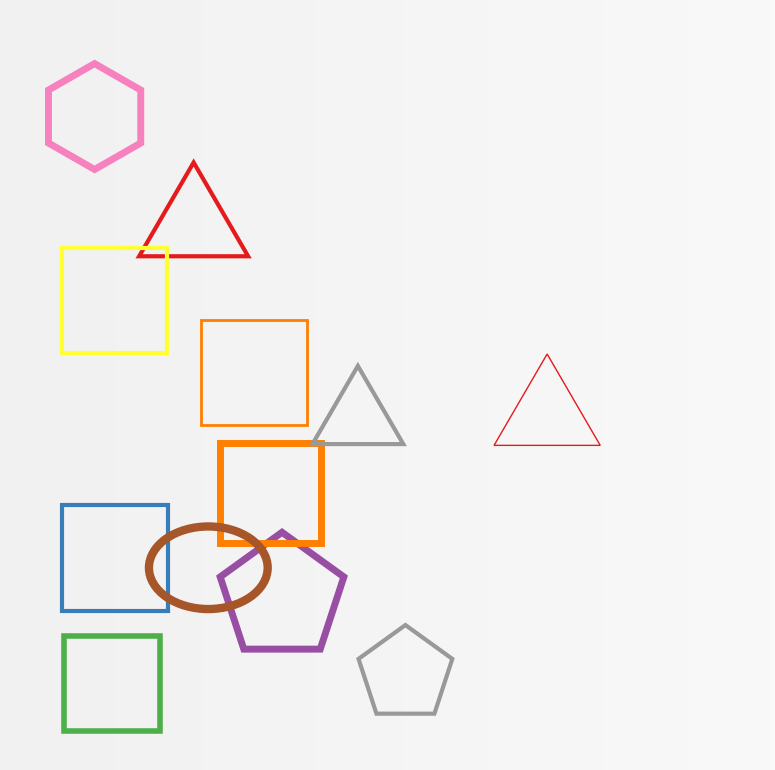[{"shape": "triangle", "thickness": 1.5, "radius": 0.41, "center": [0.25, 0.708]}, {"shape": "triangle", "thickness": 0.5, "radius": 0.4, "center": [0.706, 0.461]}, {"shape": "square", "thickness": 1.5, "radius": 0.34, "center": [0.149, 0.275]}, {"shape": "square", "thickness": 2, "radius": 0.31, "center": [0.145, 0.112]}, {"shape": "pentagon", "thickness": 2.5, "radius": 0.42, "center": [0.364, 0.225]}, {"shape": "square", "thickness": 1, "radius": 0.34, "center": [0.327, 0.516]}, {"shape": "square", "thickness": 2.5, "radius": 0.32, "center": [0.349, 0.36]}, {"shape": "square", "thickness": 1.5, "radius": 0.34, "center": [0.148, 0.609]}, {"shape": "oval", "thickness": 3, "radius": 0.38, "center": [0.269, 0.263]}, {"shape": "hexagon", "thickness": 2.5, "radius": 0.34, "center": [0.122, 0.849]}, {"shape": "triangle", "thickness": 1.5, "radius": 0.34, "center": [0.462, 0.457]}, {"shape": "pentagon", "thickness": 1.5, "radius": 0.32, "center": [0.523, 0.125]}]